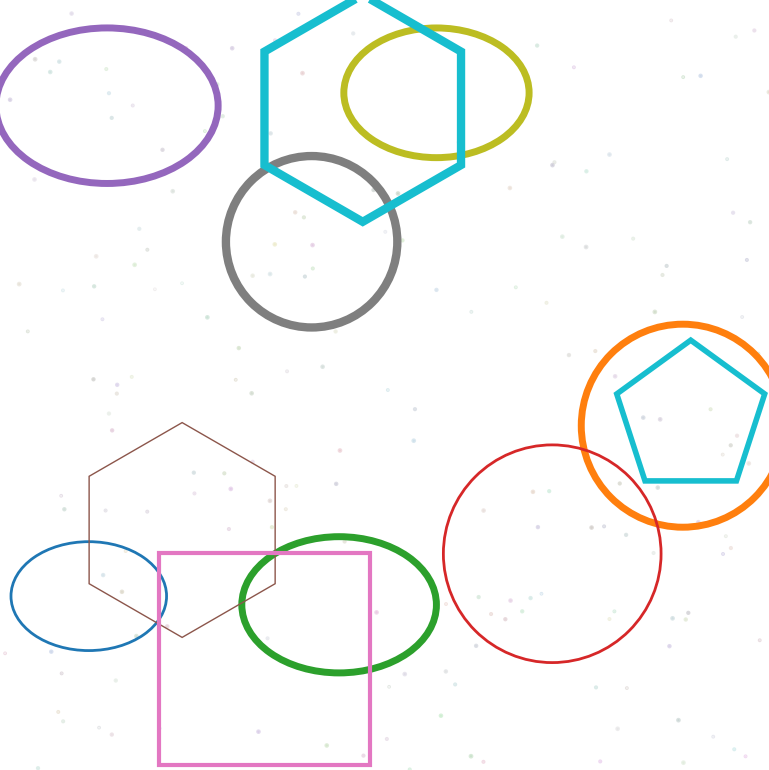[{"shape": "oval", "thickness": 1, "radius": 0.51, "center": [0.115, 0.226]}, {"shape": "circle", "thickness": 2.5, "radius": 0.66, "center": [0.887, 0.447]}, {"shape": "oval", "thickness": 2.5, "radius": 0.63, "center": [0.44, 0.215]}, {"shape": "circle", "thickness": 1, "radius": 0.71, "center": [0.717, 0.281]}, {"shape": "oval", "thickness": 2.5, "radius": 0.72, "center": [0.139, 0.863]}, {"shape": "hexagon", "thickness": 0.5, "radius": 0.7, "center": [0.237, 0.312]}, {"shape": "square", "thickness": 1.5, "radius": 0.69, "center": [0.344, 0.144]}, {"shape": "circle", "thickness": 3, "radius": 0.56, "center": [0.405, 0.686]}, {"shape": "oval", "thickness": 2.5, "radius": 0.6, "center": [0.567, 0.879]}, {"shape": "hexagon", "thickness": 3, "radius": 0.74, "center": [0.471, 0.859]}, {"shape": "pentagon", "thickness": 2, "radius": 0.51, "center": [0.897, 0.457]}]